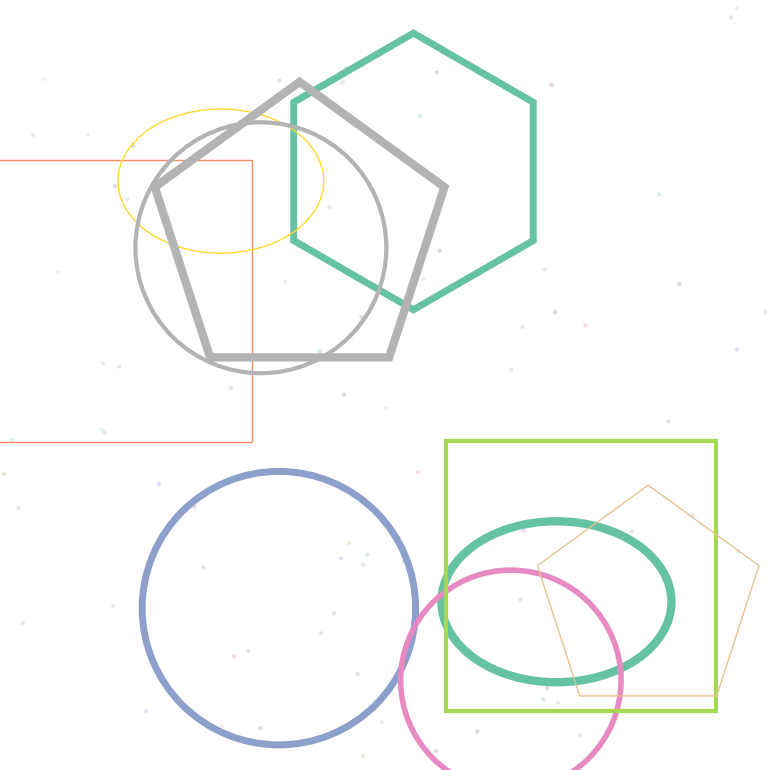[{"shape": "oval", "thickness": 3, "radius": 0.75, "center": [0.723, 0.218]}, {"shape": "hexagon", "thickness": 2.5, "radius": 0.9, "center": [0.537, 0.777]}, {"shape": "square", "thickness": 0.5, "radius": 0.92, "center": [0.145, 0.609]}, {"shape": "circle", "thickness": 2.5, "radius": 0.89, "center": [0.362, 0.21]}, {"shape": "circle", "thickness": 2, "radius": 0.72, "center": [0.663, 0.116]}, {"shape": "square", "thickness": 1.5, "radius": 0.88, "center": [0.755, 0.252]}, {"shape": "oval", "thickness": 0.5, "radius": 0.67, "center": [0.287, 0.765]}, {"shape": "pentagon", "thickness": 0.5, "radius": 0.76, "center": [0.842, 0.219]}, {"shape": "circle", "thickness": 1.5, "radius": 0.81, "center": [0.339, 0.678]}, {"shape": "pentagon", "thickness": 3, "radius": 0.99, "center": [0.389, 0.696]}]